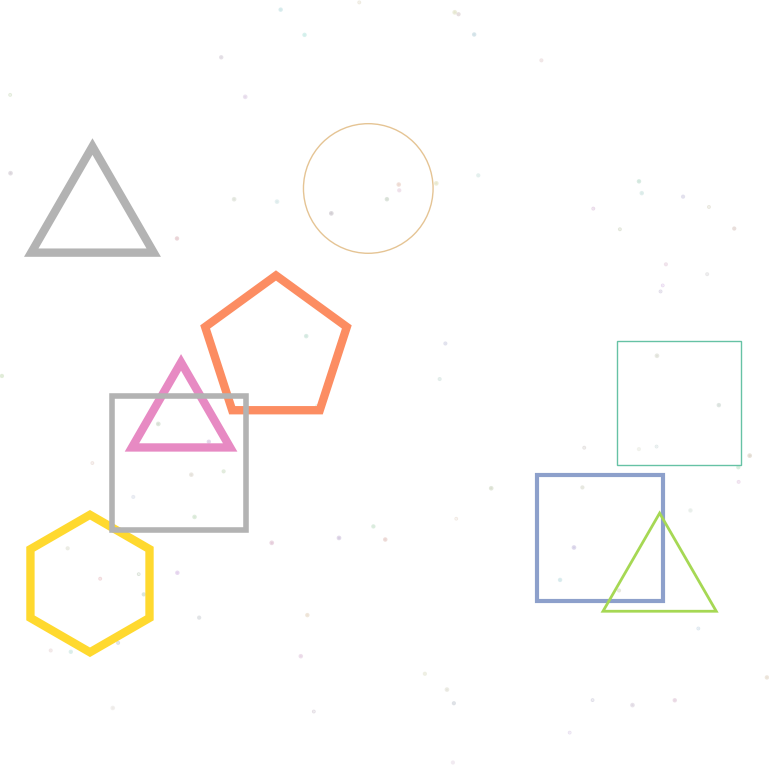[{"shape": "square", "thickness": 0.5, "radius": 0.4, "center": [0.882, 0.477]}, {"shape": "pentagon", "thickness": 3, "radius": 0.48, "center": [0.358, 0.546]}, {"shape": "square", "thickness": 1.5, "radius": 0.41, "center": [0.779, 0.301]}, {"shape": "triangle", "thickness": 3, "radius": 0.37, "center": [0.235, 0.456]}, {"shape": "triangle", "thickness": 1, "radius": 0.42, "center": [0.857, 0.249]}, {"shape": "hexagon", "thickness": 3, "radius": 0.45, "center": [0.117, 0.242]}, {"shape": "circle", "thickness": 0.5, "radius": 0.42, "center": [0.478, 0.755]}, {"shape": "square", "thickness": 2, "radius": 0.44, "center": [0.232, 0.399]}, {"shape": "triangle", "thickness": 3, "radius": 0.46, "center": [0.12, 0.718]}]